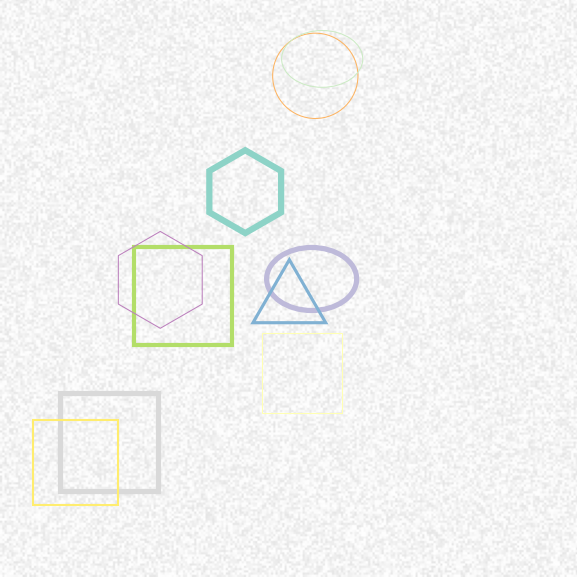[{"shape": "hexagon", "thickness": 3, "radius": 0.36, "center": [0.425, 0.667]}, {"shape": "square", "thickness": 0.5, "radius": 0.34, "center": [0.523, 0.354]}, {"shape": "oval", "thickness": 2.5, "radius": 0.39, "center": [0.54, 0.516]}, {"shape": "triangle", "thickness": 1.5, "radius": 0.36, "center": [0.501, 0.477]}, {"shape": "circle", "thickness": 0.5, "radius": 0.37, "center": [0.546, 0.868]}, {"shape": "square", "thickness": 2, "radius": 0.43, "center": [0.317, 0.487]}, {"shape": "square", "thickness": 2.5, "radius": 0.43, "center": [0.189, 0.234]}, {"shape": "hexagon", "thickness": 0.5, "radius": 0.42, "center": [0.278, 0.515]}, {"shape": "oval", "thickness": 0.5, "radius": 0.35, "center": [0.558, 0.897]}, {"shape": "square", "thickness": 1, "radius": 0.37, "center": [0.131, 0.199]}]